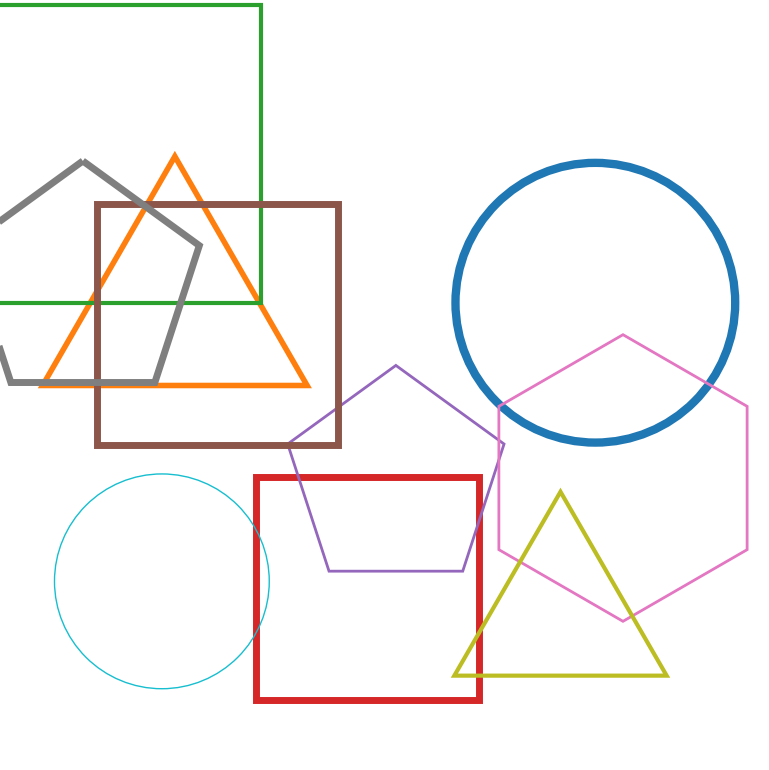[{"shape": "circle", "thickness": 3, "radius": 0.91, "center": [0.773, 0.607]}, {"shape": "triangle", "thickness": 2, "radius": 0.99, "center": [0.227, 0.599]}, {"shape": "square", "thickness": 1.5, "radius": 0.97, "center": [0.146, 0.8]}, {"shape": "square", "thickness": 2.5, "radius": 0.72, "center": [0.477, 0.236]}, {"shape": "pentagon", "thickness": 1, "radius": 0.74, "center": [0.514, 0.378]}, {"shape": "square", "thickness": 2.5, "radius": 0.78, "center": [0.282, 0.579]}, {"shape": "hexagon", "thickness": 1, "radius": 0.93, "center": [0.809, 0.379]}, {"shape": "pentagon", "thickness": 2.5, "radius": 0.8, "center": [0.108, 0.632]}, {"shape": "triangle", "thickness": 1.5, "radius": 0.8, "center": [0.728, 0.202]}, {"shape": "circle", "thickness": 0.5, "radius": 0.7, "center": [0.21, 0.245]}]